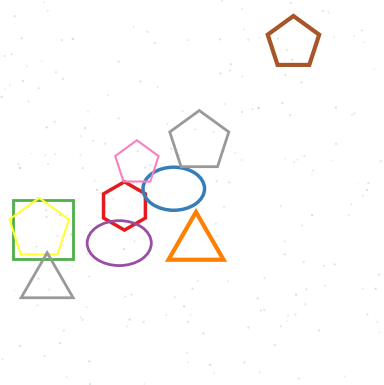[{"shape": "hexagon", "thickness": 2.5, "radius": 0.31, "center": [0.323, 0.465]}, {"shape": "oval", "thickness": 2.5, "radius": 0.4, "center": [0.451, 0.51]}, {"shape": "square", "thickness": 2, "radius": 0.39, "center": [0.112, 0.404]}, {"shape": "oval", "thickness": 2, "radius": 0.42, "center": [0.31, 0.369]}, {"shape": "triangle", "thickness": 3, "radius": 0.41, "center": [0.509, 0.367]}, {"shape": "pentagon", "thickness": 1.5, "radius": 0.41, "center": [0.102, 0.405]}, {"shape": "pentagon", "thickness": 3, "radius": 0.35, "center": [0.762, 0.888]}, {"shape": "pentagon", "thickness": 1.5, "radius": 0.3, "center": [0.356, 0.576]}, {"shape": "triangle", "thickness": 2, "radius": 0.39, "center": [0.122, 0.266]}, {"shape": "pentagon", "thickness": 2, "radius": 0.4, "center": [0.518, 0.632]}]